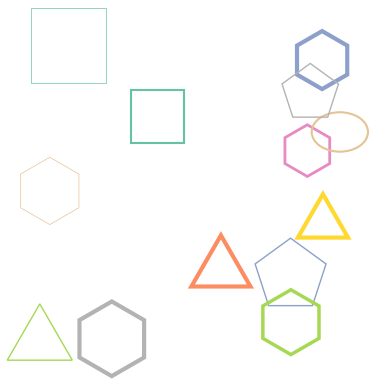[{"shape": "square", "thickness": 0.5, "radius": 0.48, "center": [0.178, 0.881]}, {"shape": "square", "thickness": 1.5, "radius": 0.34, "center": [0.409, 0.698]}, {"shape": "triangle", "thickness": 3, "radius": 0.44, "center": [0.574, 0.3]}, {"shape": "hexagon", "thickness": 3, "radius": 0.38, "center": [0.837, 0.844]}, {"shape": "pentagon", "thickness": 1, "radius": 0.48, "center": [0.755, 0.284]}, {"shape": "hexagon", "thickness": 2, "radius": 0.34, "center": [0.798, 0.609]}, {"shape": "triangle", "thickness": 1, "radius": 0.49, "center": [0.103, 0.113]}, {"shape": "hexagon", "thickness": 2.5, "radius": 0.42, "center": [0.756, 0.163]}, {"shape": "triangle", "thickness": 3, "radius": 0.38, "center": [0.839, 0.421]}, {"shape": "hexagon", "thickness": 0.5, "radius": 0.44, "center": [0.129, 0.504]}, {"shape": "oval", "thickness": 1.5, "radius": 0.37, "center": [0.883, 0.657]}, {"shape": "hexagon", "thickness": 3, "radius": 0.48, "center": [0.29, 0.12]}, {"shape": "pentagon", "thickness": 1, "radius": 0.39, "center": [0.806, 0.758]}]